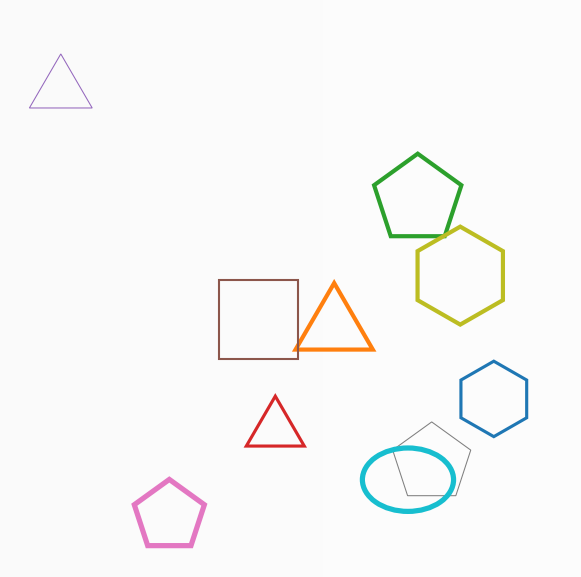[{"shape": "hexagon", "thickness": 1.5, "radius": 0.33, "center": [0.85, 0.308]}, {"shape": "triangle", "thickness": 2, "radius": 0.38, "center": [0.575, 0.432]}, {"shape": "pentagon", "thickness": 2, "radius": 0.39, "center": [0.719, 0.654]}, {"shape": "triangle", "thickness": 1.5, "radius": 0.29, "center": [0.474, 0.256]}, {"shape": "triangle", "thickness": 0.5, "radius": 0.31, "center": [0.105, 0.843]}, {"shape": "square", "thickness": 1, "radius": 0.34, "center": [0.444, 0.446]}, {"shape": "pentagon", "thickness": 2.5, "radius": 0.32, "center": [0.291, 0.106]}, {"shape": "pentagon", "thickness": 0.5, "radius": 0.35, "center": [0.743, 0.198]}, {"shape": "hexagon", "thickness": 2, "radius": 0.42, "center": [0.792, 0.522]}, {"shape": "oval", "thickness": 2.5, "radius": 0.39, "center": [0.702, 0.168]}]